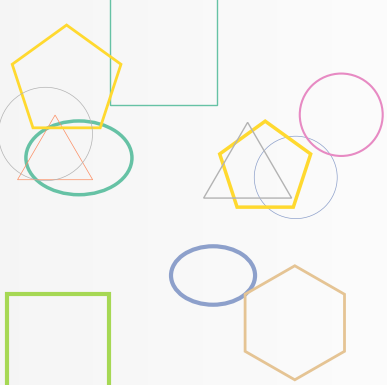[{"shape": "square", "thickness": 1, "radius": 0.69, "center": [0.421, 0.865]}, {"shape": "oval", "thickness": 2.5, "radius": 0.68, "center": [0.204, 0.59]}, {"shape": "triangle", "thickness": 0.5, "radius": 0.56, "center": [0.142, 0.589]}, {"shape": "oval", "thickness": 3, "radius": 0.54, "center": [0.55, 0.284]}, {"shape": "circle", "thickness": 0.5, "radius": 0.54, "center": [0.763, 0.539]}, {"shape": "circle", "thickness": 1.5, "radius": 0.54, "center": [0.881, 0.702]}, {"shape": "square", "thickness": 3, "radius": 0.66, "center": [0.149, 0.104]}, {"shape": "pentagon", "thickness": 2, "radius": 0.74, "center": [0.172, 0.787]}, {"shape": "pentagon", "thickness": 2.5, "radius": 0.62, "center": [0.684, 0.562]}, {"shape": "hexagon", "thickness": 2, "radius": 0.74, "center": [0.761, 0.162]}, {"shape": "triangle", "thickness": 1, "radius": 0.66, "center": [0.639, 0.551]}, {"shape": "circle", "thickness": 0.5, "radius": 0.61, "center": [0.117, 0.652]}]